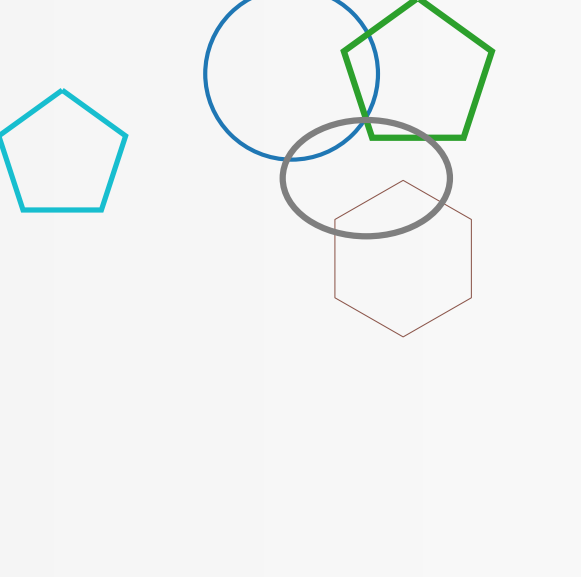[{"shape": "circle", "thickness": 2, "radius": 0.74, "center": [0.502, 0.871]}, {"shape": "pentagon", "thickness": 3, "radius": 0.67, "center": [0.719, 0.869]}, {"shape": "hexagon", "thickness": 0.5, "radius": 0.68, "center": [0.694, 0.551]}, {"shape": "oval", "thickness": 3, "radius": 0.72, "center": [0.63, 0.691]}, {"shape": "pentagon", "thickness": 2.5, "radius": 0.57, "center": [0.107, 0.728]}]